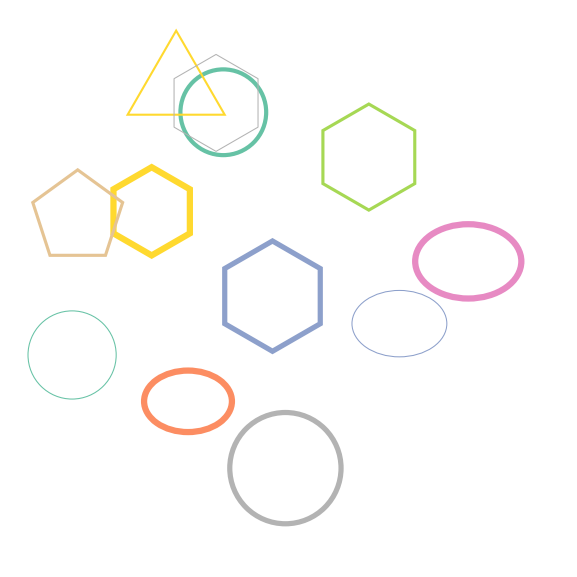[{"shape": "circle", "thickness": 2, "radius": 0.37, "center": [0.387, 0.805]}, {"shape": "circle", "thickness": 0.5, "radius": 0.38, "center": [0.125, 0.384]}, {"shape": "oval", "thickness": 3, "radius": 0.38, "center": [0.326, 0.304]}, {"shape": "oval", "thickness": 0.5, "radius": 0.41, "center": [0.692, 0.439]}, {"shape": "hexagon", "thickness": 2.5, "radius": 0.48, "center": [0.472, 0.486]}, {"shape": "oval", "thickness": 3, "radius": 0.46, "center": [0.811, 0.547]}, {"shape": "hexagon", "thickness": 1.5, "radius": 0.46, "center": [0.639, 0.727]}, {"shape": "hexagon", "thickness": 3, "radius": 0.38, "center": [0.263, 0.633]}, {"shape": "triangle", "thickness": 1, "radius": 0.49, "center": [0.305, 0.849]}, {"shape": "pentagon", "thickness": 1.5, "radius": 0.41, "center": [0.135, 0.623]}, {"shape": "circle", "thickness": 2.5, "radius": 0.48, "center": [0.494, 0.189]}, {"shape": "hexagon", "thickness": 0.5, "radius": 0.42, "center": [0.374, 0.821]}]